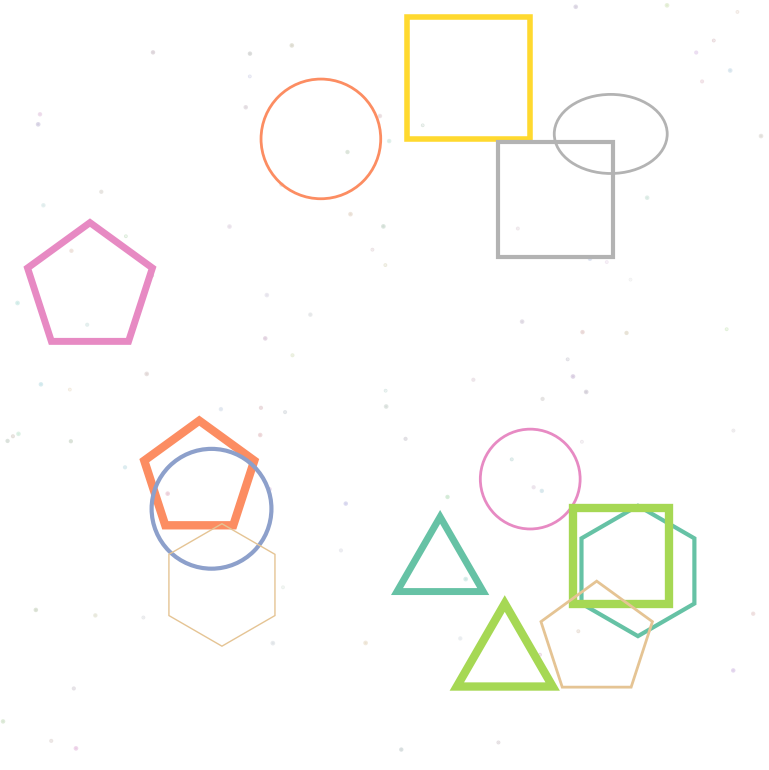[{"shape": "hexagon", "thickness": 1.5, "radius": 0.42, "center": [0.828, 0.259]}, {"shape": "triangle", "thickness": 2.5, "radius": 0.32, "center": [0.572, 0.264]}, {"shape": "pentagon", "thickness": 3, "radius": 0.38, "center": [0.259, 0.379]}, {"shape": "circle", "thickness": 1, "radius": 0.39, "center": [0.417, 0.82]}, {"shape": "circle", "thickness": 1.5, "radius": 0.39, "center": [0.275, 0.339]}, {"shape": "pentagon", "thickness": 2.5, "radius": 0.43, "center": [0.117, 0.626]}, {"shape": "circle", "thickness": 1, "radius": 0.32, "center": [0.689, 0.378]}, {"shape": "triangle", "thickness": 3, "radius": 0.36, "center": [0.656, 0.144]}, {"shape": "square", "thickness": 3, "radius": 0.31, "center": [0.806, 0.278]}, {"shape": "square", "thickness": 2, "radius": 0.4, "center": [0.608, 0.899]}, {"shape": "hexagon", "thickness": 0.5, "radius": 0.4, "center": [0.288, 0.24]}, {"shape": "pentagon", "thickness": 1, "radius": 0.38, "center": [0.775, 0.169]}, {"shape": "square", "thickness": 1.5, "radius": 0.37, "center": [0.721, 0.741]}, {"shape": "oval", "thickness": 1, "radius": 0.37, "center": [0.793, 0.826]}]